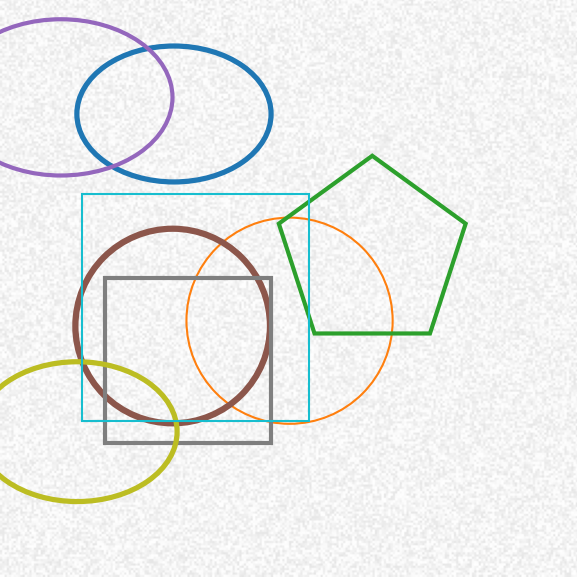[{"shape": "oval", "thickness": 2.5, "radius": 0.84, "center": [0.301, 0.802]}, {"shape": "circle", "thickness": 1, "radius": 0.89, "center": [0.501, 0.444]}, {"shape": "pentagon", "thickness": 2, "radius": 0.85, "center": [0.645, 0.559]}, {"shape": "oval", "thickness": 2, "radius": 0.97, "center": [0.105, 0.831]}, {"shape": "circle", "thickness": 3, "radius": 0.84, "center": [0.299, 0.435]}, {"shape": "square", "thickness": 2, "radius": 0.72, "center": [0.326, 0.374]}, {"shape": "oval", "thickness": 2.5, "radius": 0.86, "center": [0.134, 0.252]}, {"shape": "square", "thickness": 1, "radius": 0.98, "center": [0.339, 0.467]}]